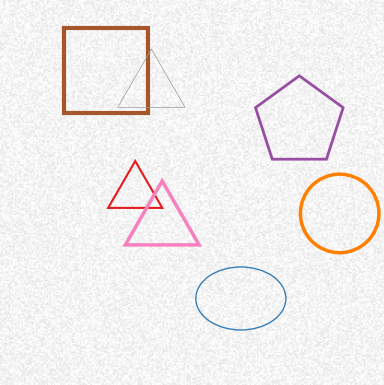[{"shape": "triangle", "thickness": 1.5, "radius": 0.41, "center": [0.351, 0.501]}, {"shape": "oval", "thickness": 1, "radius": 0.58, "center": [0.626, 0.225]}, {"shape": "pentagon", "thickness": 2, "radius": 0.6, "center": [0.777, 0.683]}, {"shape": "circle", "thickness": 2.5, "radius": 0.51, "center": [0.882, 0.446]}, {"shape": "square", "thickness": 3, "radius": 0.55, "center": [0.275, 0.818]}, {"shape": "triangle", "thickness": 2.5, "radius": 0.55, "center": [0.421, 0.419]}, {"shape": "triangle", "thickness": 0.5, "radius": 0.51, "center": [0.393, 0.772]}]